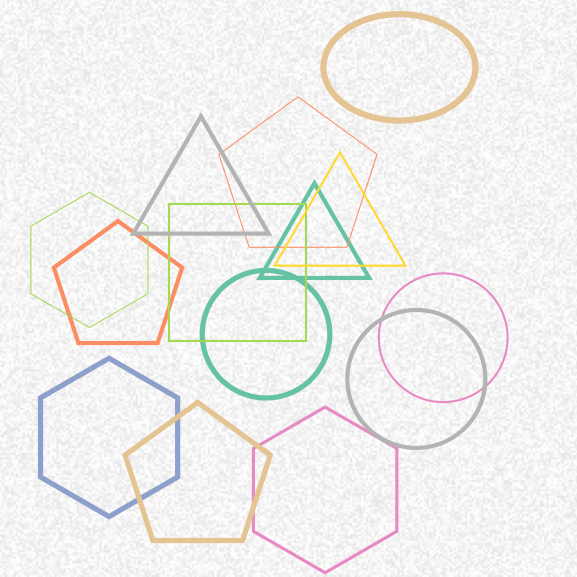[{"shape": "circle", "thickness": 2.5, "radius": 0.55, "center": [0.461, 0.42]}, {"shape": "triangle", "thickness": 2, "radius": 0.55, "center": [0.545, 0.573]}, {"shape": "pentagon", "thickness": 2, "radius": 0.58, "center": [0.204, 0.5]}, {"shape": "pentagon", "thickness": 0.5, "radius": 0.72, "center": [0.516, 0.687]}, {"shape": "hexagon", "thickness": 2.5, "radius": 0.69, "center": [0.189, 0.242]}, {"shape": "hexagon", "thickness": 1.5, "radius": 0.72, "center": [0.563, 0.151]}, {"shape": "circle", "thickness": 1, "radius": 0.56, "center": [0.767, 0.414]}, {"shape": "hexagon", "thickness": 0.5, "radius": 0.59, "center": [0.155, 0.549]}, {"shape": "square", "thickness": 1, "radius": 0.59, "center": [0.411, 0.528]}, {"shape": "triangle", "thickness": 1, "radius": 0.65, "center": [0.589, 0.604]}, {"shape": "oval", "thickness": 3, "radius": 0.66, "center": [0.692, 0.883]}, {"shape": "pentagon", "thickness": 2.5, "radius": 0.66, "center": [0.342, 0.17]}, {"shape": "triangle", "thickness": 2, "radius": 0.68, "center": [0.348, 0.662]}, {"shape": "circle", "thickness": 2, "radius": 0.6, "center": [0.721, 0.343]}]